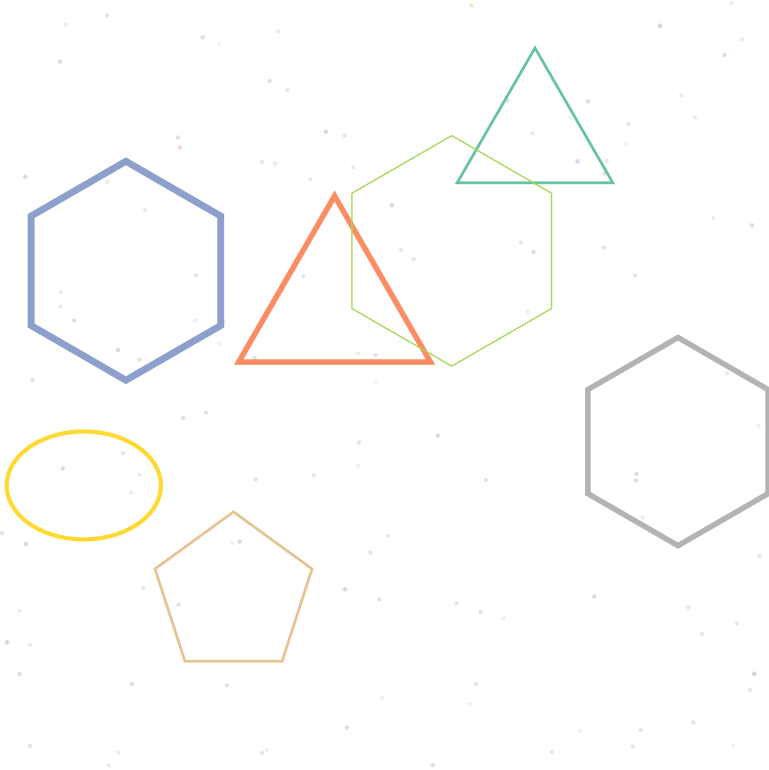[{"shape": "triangle", "thickness": 1, "radius": 0.58, "center": [0.695, 0.821]}, {"shape": "triangle", "thickness": 2, "radius": 0.72, "center": [0.435, 0.602]}, {"shape": "hexagon", "thickness": 2.5, "radius": 0.71, "center": [0.164, 0.648]}, {"shape": "hexagon", "thickness": 0.5, "radius": 0.75, "center": [0.587, 0.674]}, {"shape": "oval", "thickness": 1.5, "radius": 0.5, "center": [0.109, 0.37]}, {"shape": "pentagon", "thickness": 1, "radius": 0.54, "center": [0.303, 0.228]}, {"shape": "hexagon", "thickness": 2, "radius": 0.68, "center": [0.88, 0.426]}]